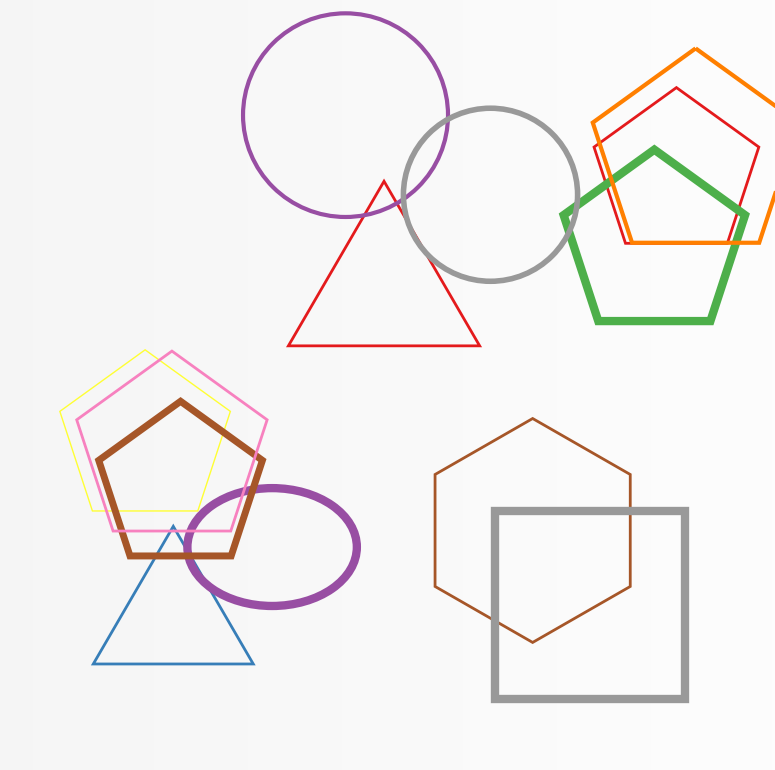[{"shape": "triangle", "thickness": 1, "radius": 0.71, "center": [0.496, 0.622]}, {"shape": "pentagon", "thickness": 1, "radius": 0.56, "center": [0.873, 0.774]}, {"shape": "triangle", "thickness": 1, "radius": 0.6, "center": [0.224, 0.197]}, {"shape": "pentagon", "thickness": 3, "radius": 0.62, "center": [0.844, 0.683]}, {"shape": "oval", "thickness": 3, "radius": 0.55, "center": [0.351, 0.29]}, {"shape": "circle", "thickness": 1.5, "radius": 0.66, "center": [0.446, 0.85]}, {"shape": "pentagon", "thickness": 1.5, "radius": 0.7, "center": [0.898, 0.798]}, {"shape": "pentagon", "thickness": 0.5, "radius": 0.58, "center": [0.187, 0.43]}, {"shape": "pentagon", "thickness": 2.5, "radius": 0.56, "center": [0.233, 0.368]}, {"shape": "hexagon", "thickness": 1, "radius": 0.73, "center": [0.687, 0.311]}, {"shape": "pentagon", "thickness": 1, "radius": 0.65, "center": [0.222, 0.415]}, {"shape": "circle", "thickness": 2, "radius": 0.56, "center": [0.633, 0.747]}, {"shape": "square", "thickness": 3, "radius": 0.61, "center": [0.761, 0.214]}]